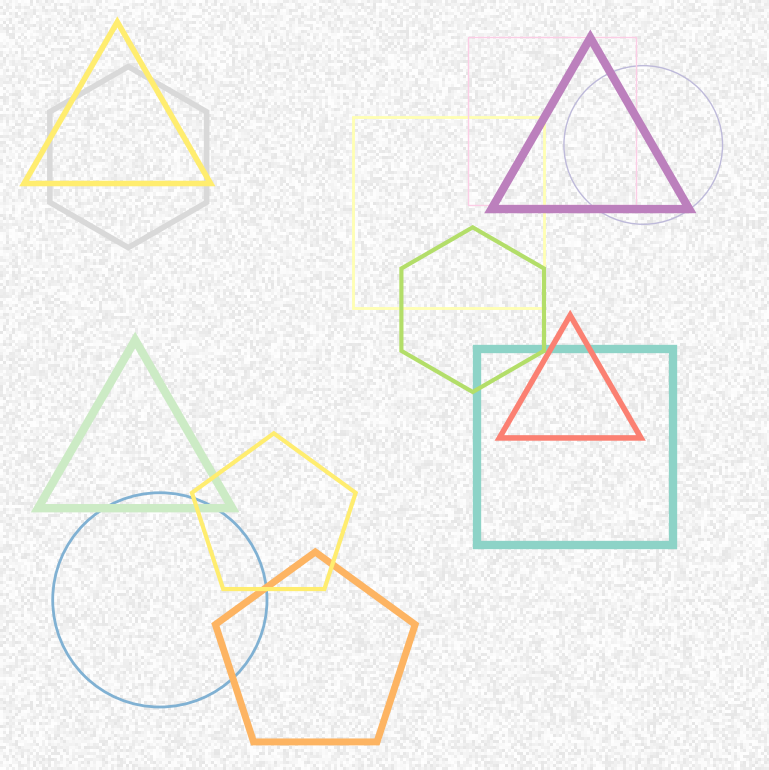[{"shape": "square", "thickness": 3, "radius": 0.64, "center": [0.747, 0.42]}, {"shape": "square", "thickness": 1, "radius": 0.62, "center": [0.582, 0.724]}, {"shape": "circle", "thickness": 0.5, "radius": 0.51, "center": [0.835, 0.812]}, {"shape": "triangle", "thickness": 2, "radius": 0.53, "center": [0.74, 0.484]}, {"shape": "circle", "thickness": 1, "radius": 0.7, "center": [0.208, 0.221]}, {"shape": "pentagon", "thickness": 2.5, "radius": 0.68, "center": [0.409, 0.147]}, {"shape": "hexagon", "thickness": 1.5, "radius": 0.53, "center": [0.614, 0.598]}, {"shape": "square", "thickness": 0.5, "radius": 0.55, "center": [0.717, 0.842]}, {"shape": "hexagon", "thickness": 2, "radius": 0.59, "center": [0.167, 0.796]}, {"shape": "triangle", "thickness": 3, "radius": 0.74, "center": [0.767, 0.803]}, {"shape": "triangle", "thickness": 3, "radius": 0.73, "center": [0.176, 0.413]}, {"shape": "triangle", "thickness": 2, "radius": 0.7, "center": [0.152, 0.832]}, {"shape": "pentagon", "thickness": 1.5, "radius": 0.56, "center": [0.356, 0.325]}]